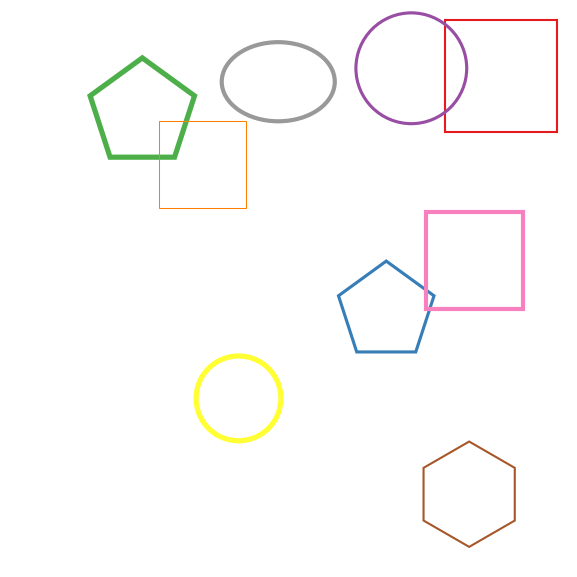[{"shape": "square", "thickness": 1, "radius": 0.48, "center": [0.867, 0.867]}, {"shape": "pentagon", "thickness": 1.5, "radius": 0.43, "center": [0.669, 0.46]}, {"shape": "pentagon", "thickness": 2.5, "radius": 0.48, "center": [0.246, 0.804]}, {"shape": "circle", "thickness": 1.5, "radius": 0.48, "center": [0.712, 0.881]}, {"shape": "square", "thickness": 0.5, "radius": 0.38, "center": [0.351, 0.714]}, {"shape": "circle", "thickness": 2.5, "radius": 0.37, "center": [0.413, 0.309]}, {"shape": "hexagon", "thickness": 1, "radius": 0.46, "center": [0.812, 0.143]}, {"shape": "square", "thickness": 2, "radius": 0.42, "center": [0.822, 0.548]}, {"shape": "oval", "thickness": 2, "radius": 0.49, "center": [0.482, 0.858]}]